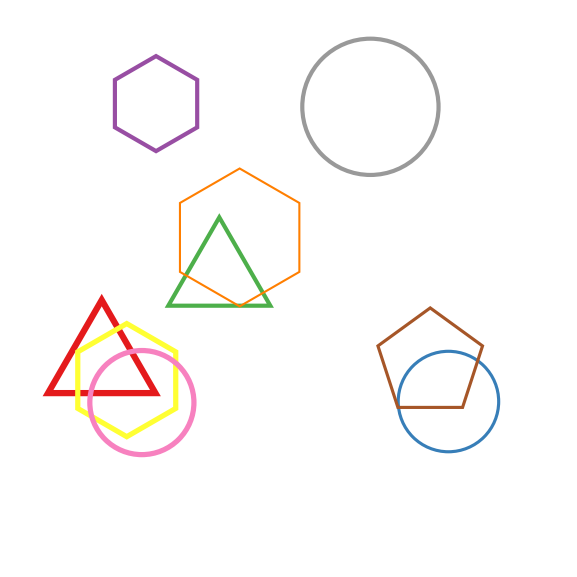[{"shape": "triangle", "thickness": 3, "radius": 0.54, "center": [0.176, 0.372]}, {"shape": "circle", "thickness": 1.5, "radius": 0.43, "center": [0.777, 0.304]}, {"shape": "triangle", "thickness": 2, "radius": 0.51, "center": [0.38, 0.521]}, {"shape": "hexagon", "thickness": 2, "radius": 0.41, "center": [0.27, 0.82]}, {"shape": "hexagon", "thickness": 1, "radius": 0.6, "center": [0.415, 0.588]}, {"shape": "hexagon", "thickness": 2.5, "radius": 0.49, "center": [0.219, 0.341]}, {"shape": "pentagon", "thickness": 1.5, "radius": 0.48, "center": [0.745, 0.371]}, {"shape": "circle", "thickness": 2.5, "radius": 0.45, "center": [0.246, 0.302]}, {"shape": "circle", "thickness": 2, "radius": 0.59, "center": [0.641, 0.814]}]